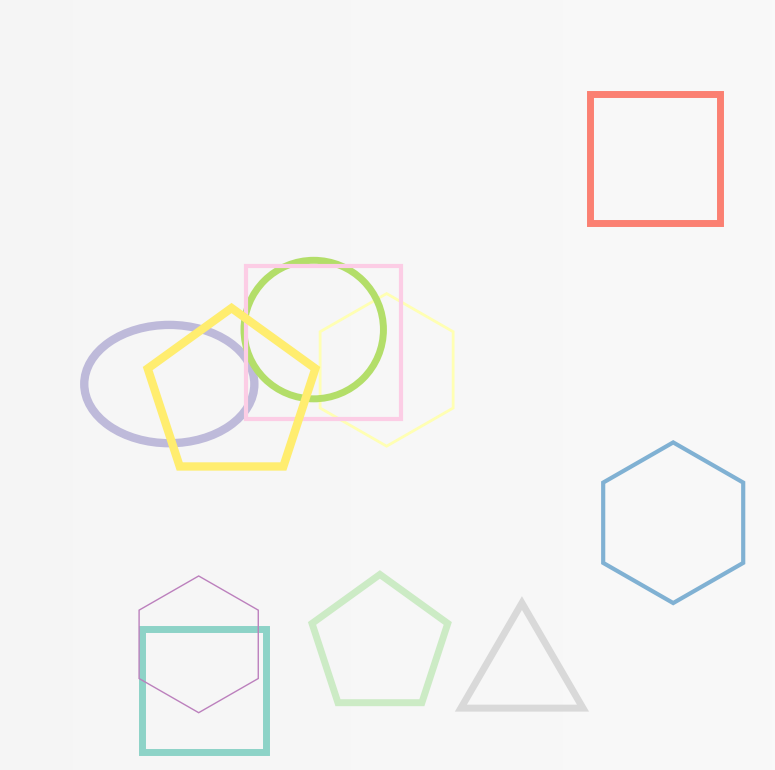[{"shape": "square", "thickness": 2.5, "radius": 0.4, "center": [0.263, 0.103]}, {"shape": "hexagon", "thickness": 1, "radius": 0.5, "center": [0.499, 0.52]}, {"shape": "oval", "thickness": 3, "radius": 0.55, "center": [0.218, 0.501]}, {"shape": "square", "thickness": 2.5, "radius": 0.42, "center": [0.845, 0.794]}, {"shape": "hexagon", "thickness": 1.5, "radius": 0.52, "center": [0.869, 0.321]}, {"shape": "circle", "thickness": 2.5, "radius": 0.45, "center": [0.405, 0.572]}, {"shape": "square", "thickness": 1.5, "radius": 0.5, "center": [0.417, 0.555]}, {"shape": "triangle", "thickness": 2.5, "radius": 0.45, "center": [0.673, 0.126]}, {"shape": "hexagon", "thickness": 0.5, "radius": 0.44, "center": [0.256, 0.163]}, {"shape": "pentagon", "thickness": 2.5, "radius": 0.46, "center": [0.49, 0.162]}, {"shape": "pentagon", "thickness": 3, "radius": 0.57, "center": [0.299, 0.486]}]